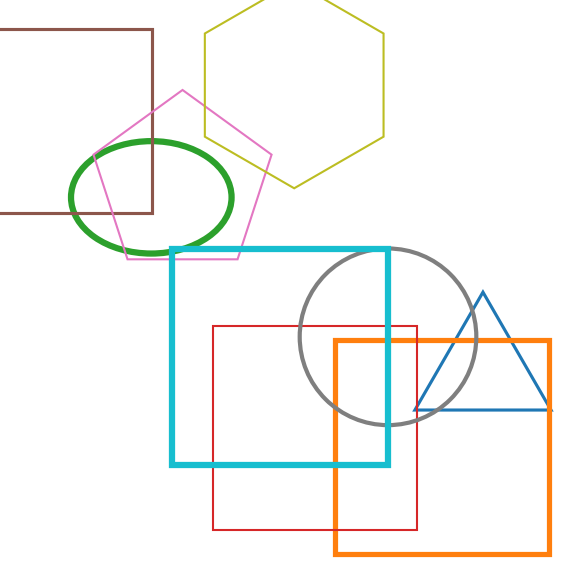[{"shape": "triangle", "thickness": 1.5, "radius": 0.68, "center": [0.836, 0.357]}, {"shape": "square", "thickness": 2.5, "radius": 0.92, "center": [0.765, 0.225]}, {"shape": "oval", "thickness": 3, "radius": 0.7, "center": [0.262, 0.657]}, {"shape": "square", "thickness": 1, "radius": 0.88, "center": [0.546, 0.259]}, {"shape": "square", "thickness": 1.5, "radius": 0.8, "center": [0.105, 0.79]}, {"shape": "pentagon", "thickness": 1, "radius": 0.81, "center": [0.316, 0.681]}, {"shape": "circle", "thickness": 2, "radius": 0.76, "center": [0.672, 0.416]}, {"shape": "hexagon", "thickness": 1, "radius": 0.89, "center": [0.509, 0.852]}, {"shape": "square", "thickness": 3, "radius": 0.94, "center": [0.485, 0.381]}]